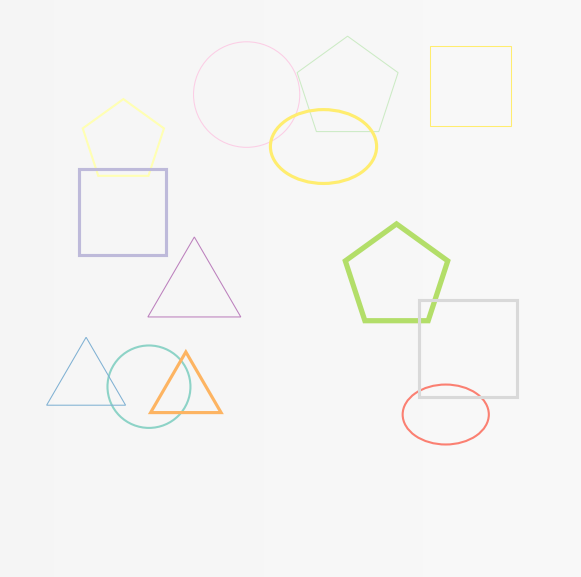[{"shape": "circle", "thickness": 1, "radius": 0.36, "center": [0.256, 0.33]}, {"shape": "pentagon", "thickness": 1, "radius": 0.37, "center": [0.212, 0.754]}, {"shape": "square", "thickness": 1.5, "radius": 0.37, "center": [0.211, 0.632]}, {"shape": "oval", "thickness": 1, "radius": 0.37, "center": [0.767, 0.281]}, {"shape": "triangle", "thickness": 0.5, "radius": 0.39, "center": [0.148, 0.337]}, {"shape": "triangle", "thickness": 1.5, "radius": 0.35, "center": [0.32, 0.32]}, {"shape": "pentagon", "thickness": 2.5, "radius": 0.46, "center": [0.682, 0.519]}, {"shape": "circle", "thickness": 0.5, "radius": 0.46, "center": [0.424, 0.835]}, {"shape": "square", "thickness": 1.5, "radius": 0.42, "center": [0.806, 0.397]}, {"shape": "triangle", "thickness": 0.5, "radius": 0.46, "center": [0.334, 0.496]}, {"shape": "pentagon", "thickness": 0.5, "radius": 0.46, "center": [0.598, 0.845]}, {"shape": "oval", "thickness": 1.5, "radius": 0.46, "center": [0.557, 0.745]}, {"shape": "square", "thickness": 0.5, "radius": 0.35, "center": [0.81, 0.85]}]